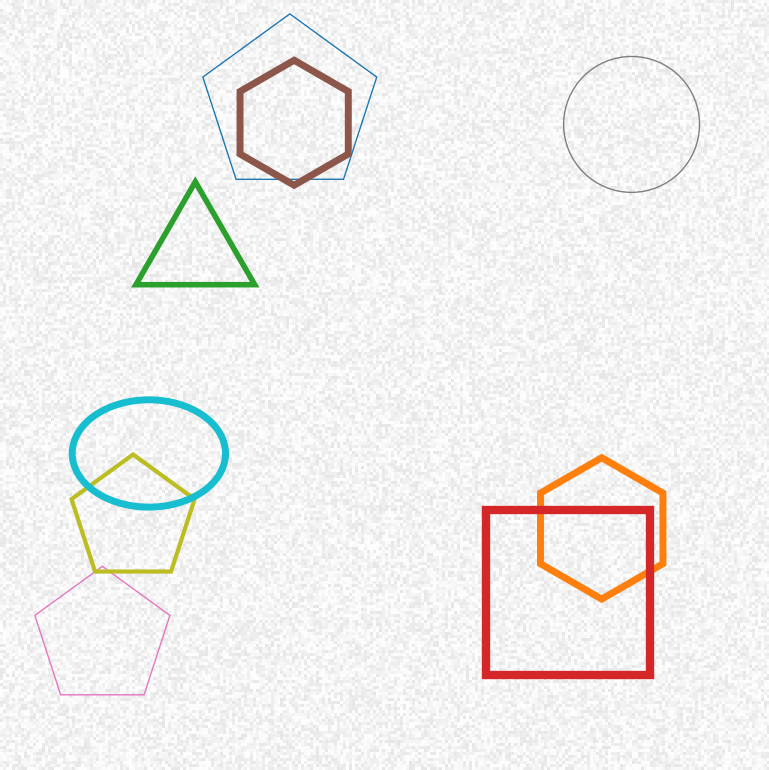[{"shape": "pentagon", "thickness": 0.5, "radius": 0.59, "center": [0.376, 0.863]}, {"shape": "hexagon", "thickness": 2.5, "radius": 0.46, "center": [0.781, 0.314]}, {"shape": "triangle", "thickness": 2, "radius": 0.45, "center": [0.254, 0.675]}, {"shape": "square", "thickness": 3, "radius": 0.53, "center": [0.738, 0.23]}, {"shape": "hexagon", "thickness": 2.5, "radius": 0.41, "center": [0.382, 0.841]}, {"shape": "pentagon", "thickness": 0.5, "radius": 0.46, "center": [0.133, 0.172]}, {"shape": "circle", "thickness": 0.5, "radius": 0.44, "center": [0.82, 0.838]}, {"shape": "pentagon", "thickness": 1.5, "radius": 0.42, "center": [0.173, 0.326]}, {"shape": "oval", "thickness": 2.5, "radius": 0.5, "center": [0.193, 0.411]}]